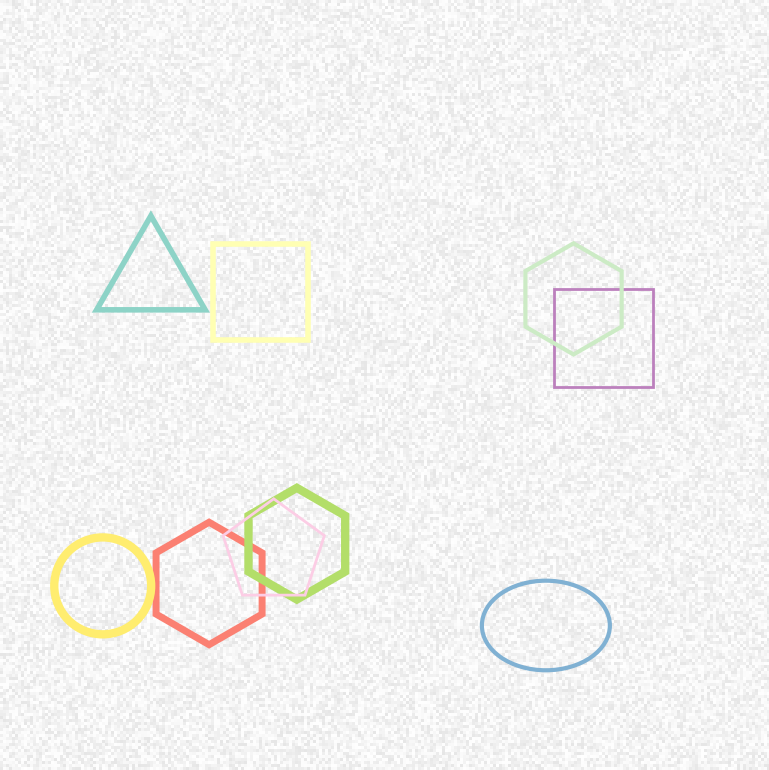[{"shape": "triangle", "thickness": 2, "radius": 0.41, "center": [0.196, 0.638]}, {"shape": "square", "thickness": 2, "radius": 0.31, "center": [0.338, 0.621]}, {"shape": "hexagon", "thickness": 2.5, "radius": 0.4, "center": [0.272, 0.242]}, {"shape": "oval", "thickness": 1.5, "radius": 0.42, "center": [0.709, 0.188]}, {"shape": "hexagon", "thickness": 3, "radius": 0.36, "center": [0.386, 0.294]}, {"shape": "pentagon", "thickness": 1, "radius": 0.35, "center": [0.355, 0.283]}, {"shape": "square", "thickness": 1, "radius": 0.32, "center": [0.784, 0.561]}, {"shape": "hexagon", "thickness": 1.5, "radius": 0.36, "center": [0.745, 0.612]}, {"shape": "circle", "thickness": 3, "radius": 0.31, "center": [0.133, 0.239]}]